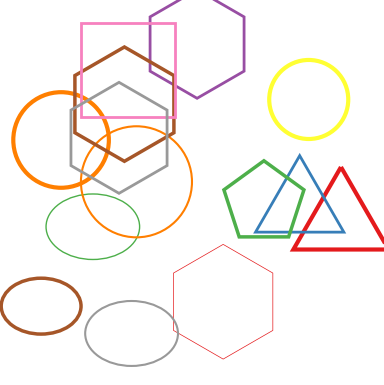[{"shape": "hexagon", "thickness": 0.5, "radius": 0.74, "center": [0.58, 0.216]}, {"shape": "triangle", "thickness": 3, "radius": 0.71, "center": [0.886, 0.423]}, {"shape": "triangle", "thickness": 2, "radius": 0.66, "center": [0.778, 0.463]}, {"shape": "pentagon", "thickness": 2.5, "radius": 0.55, "center": [0.686, 0.473]}, {"shape": "oval", "thickness": 1, "radius": 0.61, "center": [0.241, 0.411]}, {"shape": "hexagon", "thickness": 2, "radius": 0.7, "center": [0.512, 0.886]}, {"shape": "circle", "thickness": 3, "radius": 0.62, "center": [0.159, 0.636]}, {"shape": "circle", "thickness": 1.5, "radius": 0.72, "center": [0.354, 0.528]}, {"shape": "circle", "thickness": 3, "radius": 0.51, "center": [0.802, 0.742]}, {"shape": "hexagon", "thickness": 2.5, "radius": 0.74, "center": [0.323, 0.73]}, {"shape": "oval", "thickness": 2.5, "radius": 0.52, "center": [0.107, 0.205]}, {"shape": "square", "thickness": 2, "radius": 0.61, "center": [0.332, 0.818]}, {"shape": "hexagon", "thickness": 2, "radius": 0.72, "center": [0.309, 0.642]}, {"shape": "oval", "thickness": 1.5, "radius": 0.6, "center": [0.342, 0.134]}]